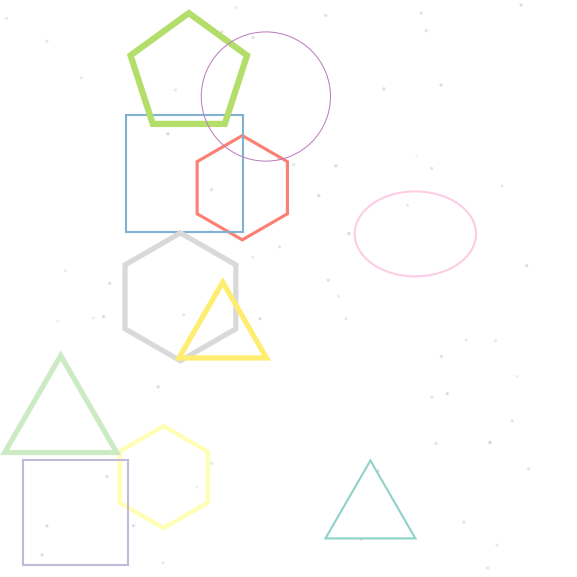[{"shape": "triangle", "thickness": 1, "radius": 0.45, "center": [0.641, 0.112]}, {"shape": "hexagon", "thickness": 2, "radius": 0.44, "center": [0.283, 0.173]}, {"shape": "square", "thickness": 1, "radius": 0.45, "center": [0.131, 0.112]}, {"shape": "hexagon", "thickness": 1.5, "radius": 0.45, "center": [0.42, 0.674]}, {"shape": "square", "thickness": 1, "radius": 0.5, "center": [0.32, 0.699]}, {"shape": "pentagon", "thickness": 3, "radius": 0.53, "center": [0.327, 0.87]}, {"shape": "oval", "thickness": 1, "radius": 0.53, "center": [0.719, 0.594]}, {"shape": "hexagon", "thickness": 2.5, "radius": 0.55, "center": [0.312, 0.485]}, {"shape": "circle", "thickness": 0.5, "radius": 0.56, "center": [0.46, 0.832]}, {"shape": "triangle", "thickness": 2.5, "radius": 0.56, "center": [0.105, 0.272]}, {"shape": "triangle", "thickness": 2.5, "radius": 0.44, "center": [0.386, 0.423]}]